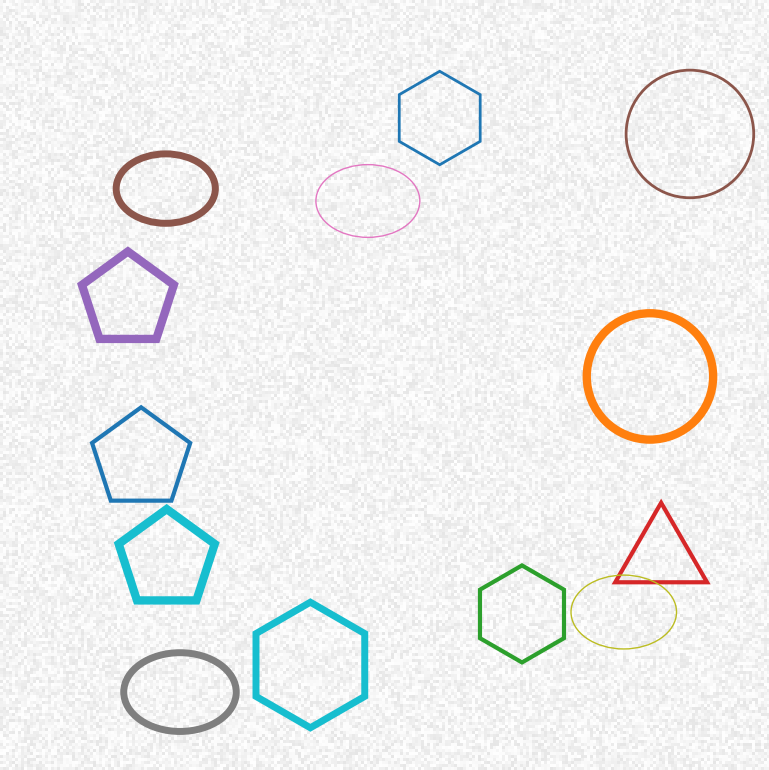[{"shape": "hexagon", "thickness": 1, "radius": 0.3, "center": [0.571, 0.847]}, {"shape": "pentagon", "thickness": 1.5, "radius": 0.34, "center": [0.183, 0.404]}, {"shape": "circle", "thickness": 3, "radius": 0.41, "center": [0.844, 0.511]}, {"shape": "hexagon", "thickness": 1.5, "radius": 0.31, "center": [0.678, 0.203]}, {"shape": "triangle", "thickness": 1.5, "radius": 0.34, "center": [0.859, 0.278]}, {"shape": "pentagon", "thickness": 3, "radius": 0.31, "center": [0.166, 0.611]}, {"shape": "oval", "thickness": 2.5, "radius": 0.32, "center": [0.215, 0.755]}, {"shape": "circle", "thickness": 1, "radius": 0.41, "center": [0.896, 0.826]}, {"shape": "oval", "thickness": 0.5, "radius": 0.34, "center": [0.478, 0.739]}, {"shape": "oval", "thickness": 2.5, "radius": 0.37, "center": [0.234, 0.101]}, {"shape": "oval", "thickness": 0.5, "radius": 0.34, "center": [0.81, 0.205]}, {"shape": "hexagon", "thickness": 2.5, "radius": 0.41, "center": [0.403, 0.136]}, {"shape": "pentagon", "thickness": 3, "radius": 0.33, "center": [0.216, 0.273]}]